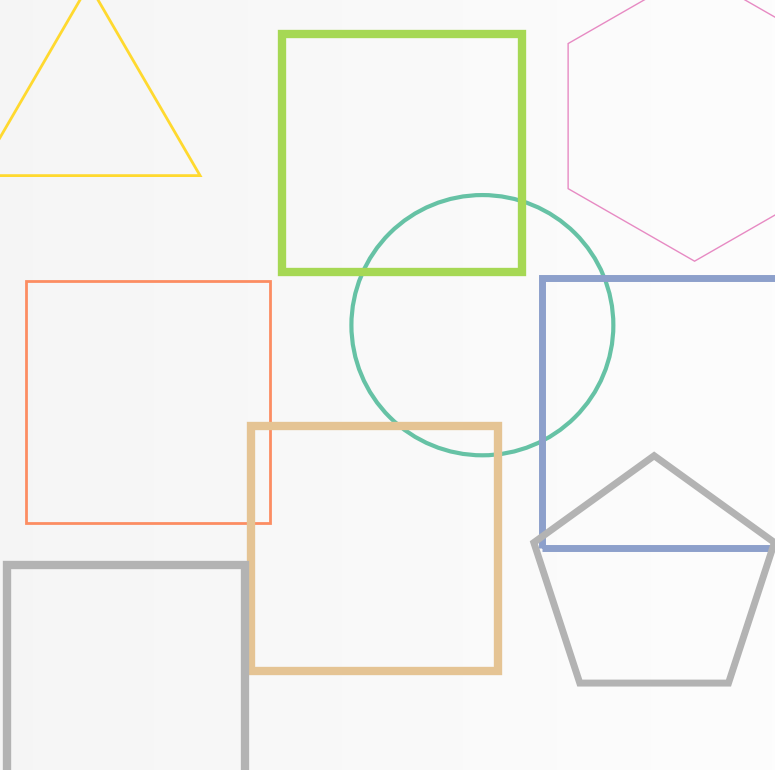[{"shape": "circle", "thickness": 1.5, "radius": 0.84, "center": [0.622, 0.578]}, {"shape": "square", "thickness": 1, "radius": 0.79, "center": [0.191, 0.478]}, {"shape": "square", "thickness": 2.5, "radius": 0.87, "center": [0.874, 0.464]}, {"shape": "hexagon", "thickness": 0.5, "radius": 0.94, "center": [0.896, 0.849]}, {"shape": "square", "thickness": 3, "radius": 0.77, "center": [0.519, 0.801]}, {"shape": "triangle", "thickness": 1, "radius": 0.83, "center": [0.115, 0.855]}, {"shape": "square", "thickness": 3, "radius": 0.8, "center": [0.483, 0.288]}, {"shape": "square", "thickness": 3, "radius": 0.77, "center": [0.162, 0.113]}, {"shape": "pentagon", "thickness": 2.5, "radius": 0.82, "center": [0.844, 0.245]}]